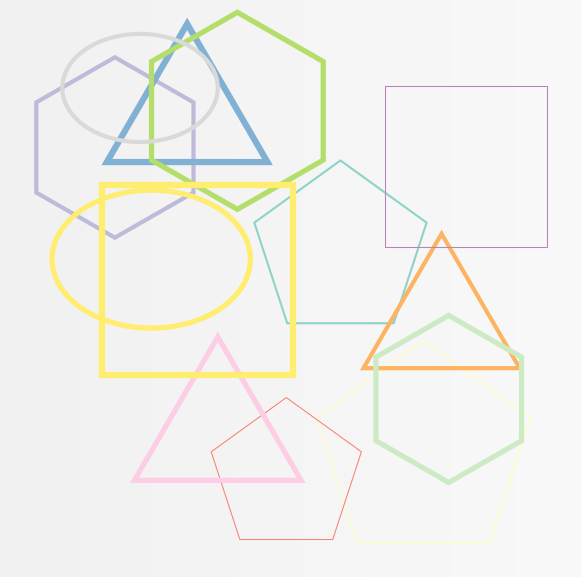[{"shape": "pentagon", "thickness": 1, "radius": 0.78, "center": [0.586, 0.565]}, {"shape": "pentagon", "thickness": 0.5, "radius": 0.97, "center": [0.729, 0.216]}, {"shape": "hexagon", "thickness": 2, "radius": 0.78, "center": [0.198, 0.744]}, {"shape": "pentagon", "thickness": 0.5, "radius": 0.68, "center": [0.493, 0.175]}, {"shape": "triangle", "thickness": 3, "radius": 0.8, "center": [0.322, 0.798]}, {"shape": "triangle", "thickness": 2, "radius": 0.78, "center": [0.76, 0.439]}, {"shape": "hexagon", "thickness": 2.5, "radius": 0.85, "center": [0.408, 0.807]}, {"shape": "triangle", "thickness": 2.5, "radius": 0.83, "center": [0.375, 0.25]}, {"shape": "oval", "thickness": 2, "radius": 0.67, "center": [0.241, 0.847]}, {"shape": "square", "thickness": 0.5, "radius": 0.69, "center": [0.802, 0.711]}, {"shape": "hexagon", "thickness": 2.5, "radius": 0.72, "center": [0.772, 0.308]}, {"shape": "oval", "thickness": 2.5, "radius": 0.85, "center": [0.26, 0.55]}, {"shape": "square", "thickness": 3, "radius": 0.82, "center": [0.34, 0.514]}]